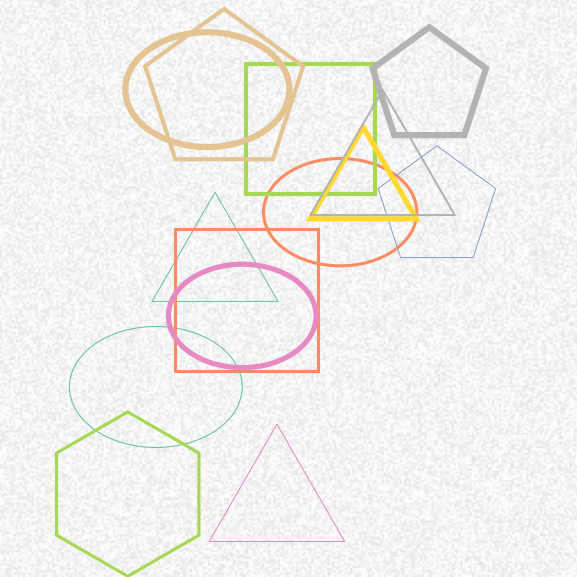[{"shape": "oval", "thickness": 0.5, "radius": 0.75, "center": [0.27, 0.329]}, {"shape": "triangle", "thickness": 0.5, "radius": 0.63, "center": [0.372, 0.54]}, {"shape": "oval", "thickness": 1.5, "radius": 0.66, "center": [0.589, 0.632]}, {"shape": "square", "thickness": 1.5, "radius": 0.62, "center": [0.427, 0.479]}, {"shape": "pentagon", "thickness": 0.5, "radius": 0.53, "center": [0.757, 0.64]}, {"shape": "oval", "thickness": 2.5, "radius": 0.64, "center": [0.419, 0.452]}, {"shape": "triangle", "thickness": 0.5, "radius": 0.68, "center": [0.48, 0.129]}, {"shape": "square", "thickness": 2, "radius": 0.56, "center": [0.537, 0.776]}, {"shape": "hexagon", "thickness": 1.5, "radius": 0.71, "center": [0.221, 0.144]}, {"shape": "triangle", "thickness": 2.5, "radius": 0.53, "center": [0.629, 0.673]}, {"shape": "oval", "thickness": 3, "radius": 0.71, "center": [0.359, 0.844]}, {"shape": "pentagon", "thickness": 2, "radius": 0.72, "center": [0.388, 0.84]}, {"shape": "pentagon", "thickness": 3, "radius": 0.52, "center": [0.743, 0.849]}, {"shape": "triangle", "thickness": 1, "radius": 0.72, "center": [0.663, 0.699]}]